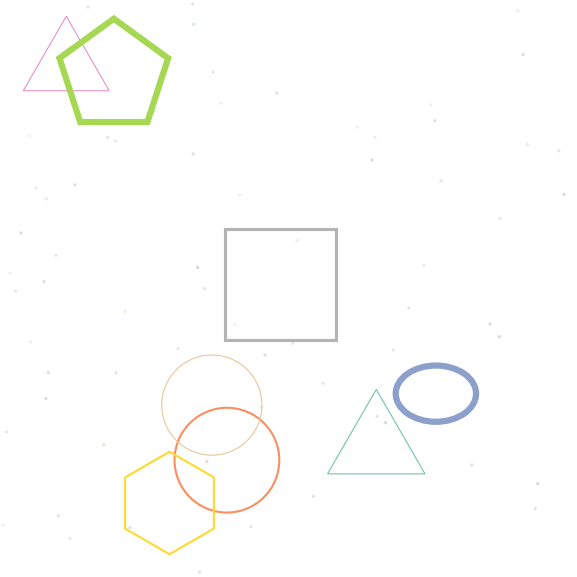[{"shape": "triangle", "thickness": 0.5, "radius": 0.49, "center": [0.652, 0.227]}, {"shape": "circle", "thickness": 1, "radius": 0.45, "center": [0.393, 0.202]}, {"shape": "oval", "thickness": 3, "radius": 0.35, "center": [0.755, 0.317]}, {"shape": "triangle", "thickness": 0.5, "radius": 0.43, "center": [0.115, 0.885]}, {"shape": "pentagon", "thickness": 3, "radius": 0.49, "center": [0.197, 0.868]}, {"shape": "hexagon", "thickness": 1, "radius": 0.44, "center": [0.294, 0.128]}, {"shape": "circle", "thickness": 0.5, "radius": 0.43, "center": [0.367, 0.298]}, {"shape": "square", "thickness": 1.5, "radius": 0.48, "center": [0.485, 0.507]}]